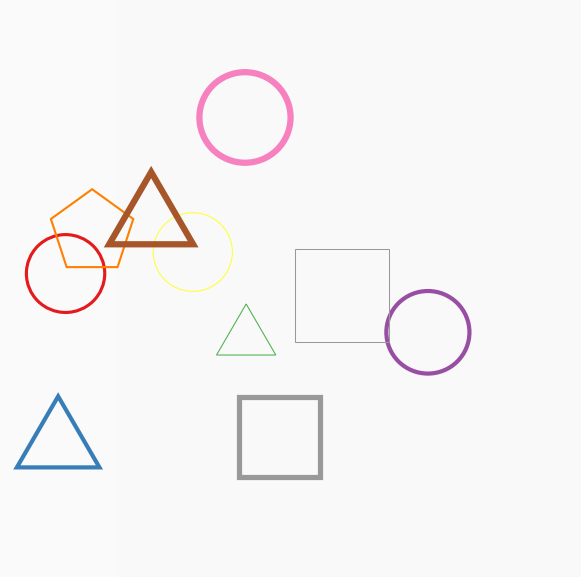[{"shape": "circle", "thickness": 1.5, "radius": 0.34, "center": [0.113, 0.525]}, {"shape": "triangle", "thickness": 2, "radius": 0.41, "center": [0.1, 0.231]}, {"shape": "triangle", "thickness": 0.5, "radius": 0.29, "center": [0.423, 0.414]}, {"shape": "circle", "thickness": 2, "radius": 0.36, "center": [0.736, 0.424]}, {"shape": "pentagon", "thickness": 1, "radius": 0.37, "center": [0.158, 0.597]}, {"shape": "circle", "thickness": 0.5, "radius": 0.34, "center": [0.332, 0.563]}, {"shape": "triangle", "thickness": 3, "radius": 0.42, "center": [0.26, 0.618]}, {"shape": "circle", "thickness": 3, "radius": 0.39, "center": [0.421, 0.796]}, {"shape": "square", "thickness": 2.5, "radius": 0.35, "center": [0.481, 0.242]}, {"shape": "square", "thickness": 0.5, "radius": 0.41, "center": [0.588, 0.488]}]